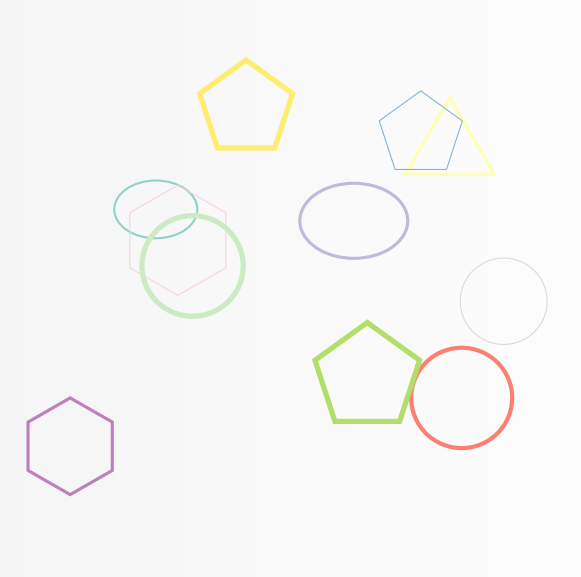[{"shape": "oval", "thickness": 1, "radius": 0.36, "center": [0.268, 0.637]}, {"shape": "triangle", "thickness": 1.5, "radius": 0.44, "center": [0.774, 0.741]}, {"shape": "oval", "thickness": 1.5, "radius": 0.46, "center": [0.609, 0.617]}, {"shape": "circle", "thickness": 2, "radius": 0.43, "center": [0.794, 0.31]}, {"shape": "pentagon", "thickness": 0.5, "radius": 0.38, "center": [0.724, 0.767]}, {"shape": "pentagon", "thickness": 2.5, "radius": 0.47, "center": [0.632, 0.346]}, {"shape": "hexagon", "thickness": 0.5, "radius": 0.48, "center": [0.306, 0.583]}, {"shape": "circle", "thickness": 0.5, "radius": 0.37, "center": [0.867, 0.477]}, {"shape": "hexagon", "thickness": 1.5, "radius": 0.42, "center": [0.121, 0.226]}, {"shape": "circle", "thickness": 2.5, "radius": 0.44, "center": [0.331, 0.539]}, {"shape": "pentagon", "thickness": 2.5, "radius": 0.42, "center": [0.423, 0.811]}]